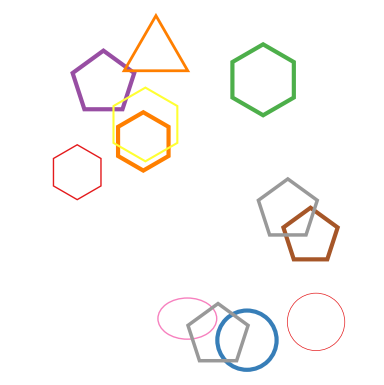[{"shape": "hexagon", "thickness": 1, "radius": 0.36, "center": [0.201, 0.553]}, {"shape": "circle", "thickness": 0.5, "radius": 0.37, "center": [0.821, 0.164]}, {"shape": "circle", "thickness": 3, "radius": 0.38, "center": [0.641, 0.116]}, {"shape": "hexagon", "thickness": 3, "radius": 0.46, "center": [0.683, 0.793]}, {"shape": "pentagon", "thickness": 3, "radius": 0.42, "center": [0.269, 0.784]}, {"shape": "triangle", "thickness": 2, "radius": 0.48, "center": [0.405, 0.864]}, {"shape": "hexagon", "thickness": 3, "radius": 0.38, "center": [0.372, 0.633]}, {"shape": "hexagon", "thickness": 1.5, "radius": 0.48, "center": [0.378, 0.677]}, {"shape": "pentagon", "thickness": 3, "radius": 0.37, "center": [0.807, 0.386]}, {"shape": "oval", "thickness": 1, "radius": 0.38, "center": [0.487, 0.172]}, {"shape": "pentagon", "thickness": 2.5, "radius": 0.41, "center": [0.566, 0.129]}, {"shape": "pentagon", "thickness": 2.5, "radius": 0.4, "center": [0.748, 0.455]}]